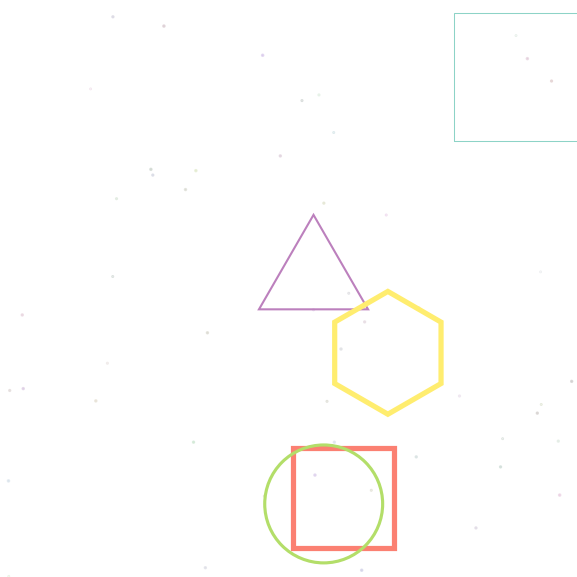[{"shape": "square", "thickness": 0.5, "radius": 0.55, "center": [0.896, 0.865]}, {"shape": "square", "thickness": 2.5, "radius": 0.44, "center": [0.594, 0.137]}, {"shape": "circle", "thickness": 1.5, "radius": 0.51, "center": [0.561, 0.127]}, {"shape": "triangle", "thickness": 1, "radius": 0.55, "center": [0.543, 0.518]}, {"shape": "hexagon", "thickness": 2.5, "radius": 0.53, "center": [0.672, 0.388]}]